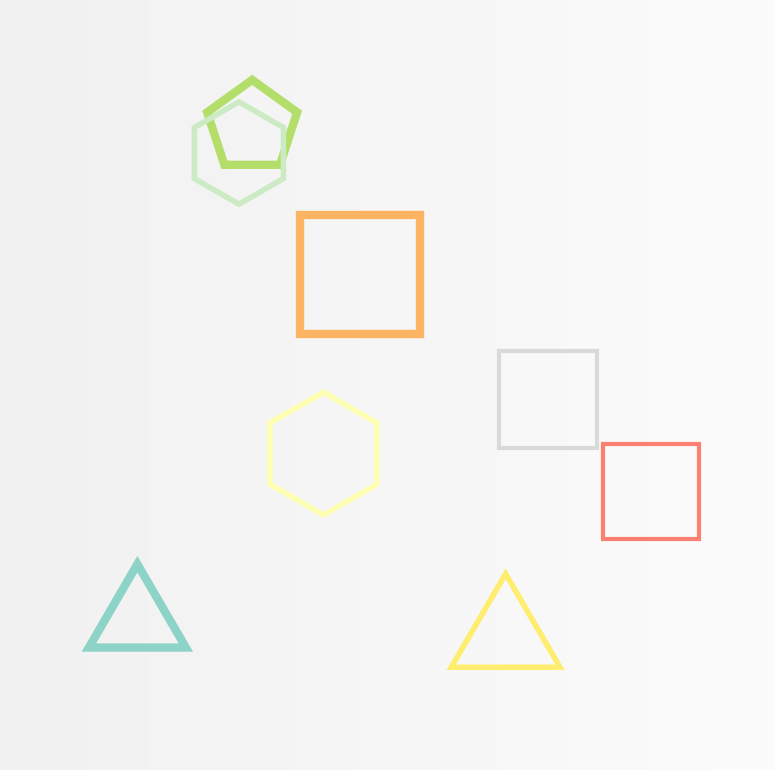[{"shape": "triangle", "thickness": 3, "radius": 0.36, "center": [0.177, 0.195]}, {"shape": "hexagon", "thickness": 2, "radius": 0.4, "center": [0.417, 0.411]}, {"shape": "square", "thickness": 1.5, "radius": 0.31, "center": [0.84, 0.361]}, {"shape": "square", "thickness": 3, "radius": 0.38, "center": [0.464, 0.644]}, {"shape": "pentagon", "thickness": 3, "radius": 0.31, "center": [0.325, 0.835]}, {"shape": "square", "thickness": 1.5, "radius": 0.31, "center": [0.707, 0.481]}, {"shape": "hexagon", "thickness": 2, "radius": 0.33, "center": [0.308, 0.801]}, {"shape": "triangle", "thickness": 2, "radius": 0.4, "center": [0.652, 0.174]}]